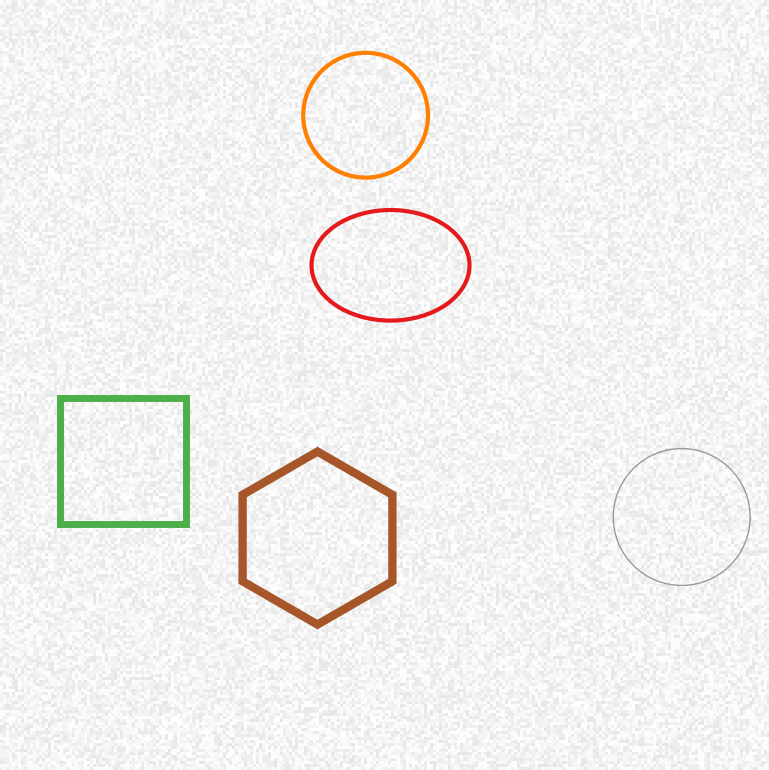[{"shape": "oval", "thickness": 1.5, "radius": 0.51, "center": [0.507, 0.655]}, {"shape": "square", "thickness": 2.5, "radius": 0.41, "center": [0.16, 0.402]}, {"shape": "circle", "thickness": 1.5, "radius": 0.41, "center": [0.475, 0.85]}, {"shape": "hexagon", "thickness": 3, "radius": 0.56, "center": [0.412, 0.301]}, {"shape": "circle", "thickness": 0.5, "radius": 0.44, "center": [0.885, 0.329]}]